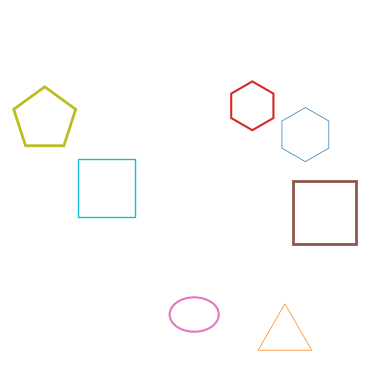[{"shape": "hexagon", "thickness": 0.5, "radius": 0.35, "center": [0.793, 0.65]}, {"shape": "triangle", "thickness": 0.5, "radius": 0.4, "center": [0.74, 0.131]}, {"shape": "hexagon", "thickness": 1.5, "radius": 0.32, "center": [0.655, 0.725]}, {"shape": "square", "thickness": 2, "radius": 0.41, "center": [0.843, 0.449]}, {"shape": "oval", "thickness": 1.5, "radius": 0.32, "center": [0.504, 0.183]}, {"shape": "pentagon", "thickness": 2, "radius": 0.42, "center": [0.116, 0.69]}, {"shape": "square", "thickness": 1, "radius": 0.37, "center": [0.277, 0.511]}]